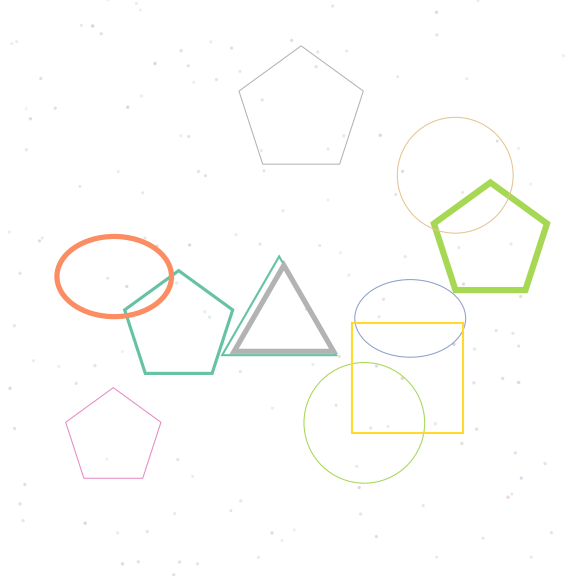[{"shape": "triangle", "thickness": 1, "radius": 0.57, "center": [0.483, 0.441]}, {"shape": "pentagon", "thickness": 1.5, "radius": 0.49, "center": [0.309, 0.432]}, {"shape": "oval", "thickness": 2.5, "radius": 0.5, "center": [0.198, 0.52]}, {"shape": "oval", "thickness": 0.5, "radius": 0.48, "center": [0.71, 0.448]}, {"shape": "pentagon", "thickness": 0.5, "radius": 0.43, "center": [0.196, 0.241]}, {"shape": "pentagon", "thickness": 3, "radius": 0.51, "center": [0.849, 0.58]}, {"shape": "circle", "thickness": 0.5, "radius": 0.52, "center": [0.631, 0.267]}, {"shape": "square", "thickness": 1, "radius": 0.48, "center": [0.705, 0.345]}, {"shape": "circle", "thickness": 0.5, "radius": 0.5, "center": [0.788, 0.696]}, {"shape": "pentagon", "thickness": 0.5, "radius": 0.57, "center": [0.521, 0.806]}, {"shape": "triangle", "thickness": 2.5, "radius": 0.5, "center": [0.492, 0.44]}]